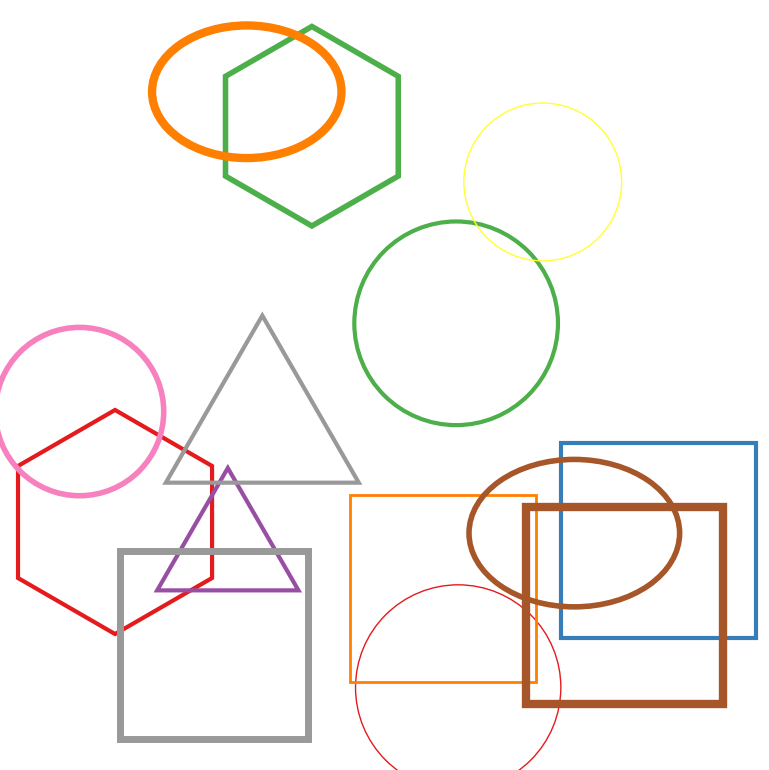[{"shape": "hexagon", "thickness": 1.5, "radius": 0.73, "center": [0.149, 0.322]}, {"shape": "circle", "thickness": 0.5, "radius": 0.67, "center": [0.595, 0.107]}, {"shape": "square", "thickness": 1.5, "radius": 0.63, "center": [0.856, 0.298]}, {"shape": "circle", "thickness": 1.5, "radius": 0.66, "center": [0.592, 0.58]}, {"shape": "hexagon", "thickness": 2, "radius": 0.65, "center": [0.405, 0.836]}, {"shape": "triangle", "thickness": 1.5, "radius": 0.53, "center": [0.296, 0.286]}, {"shape": "oval", "thickness": 3, "radius": 0.62, "center": [0.32, 0.881]}, {"shape": "square", "thickness": 1, "radius": 0.61, "center": [0.575, 0.236]}, {"shape": "circle", "thickness": 0.5, "radius": 0.51, "center": [0.705, 0.764]}, {"shape": "oval", "thickness": 2, "radius": 0.68, "center": [0.746, 0.308]}, {"shape": "square", "thickness": 3, "radius": 0.64, "center": [0.811, 0.214]}, {"shape": "circle", "thickness": 2, "radius": 0.55, "center": [0.103, 0.466]}, {"shape": "square", "thickness": 2.5, "radius": 0.61, "center": [0.277, 0.163]}, {"shape": "triangle", "thickness": 1.5, "radius": 0.72, "center": [0.341, 0.445]}]